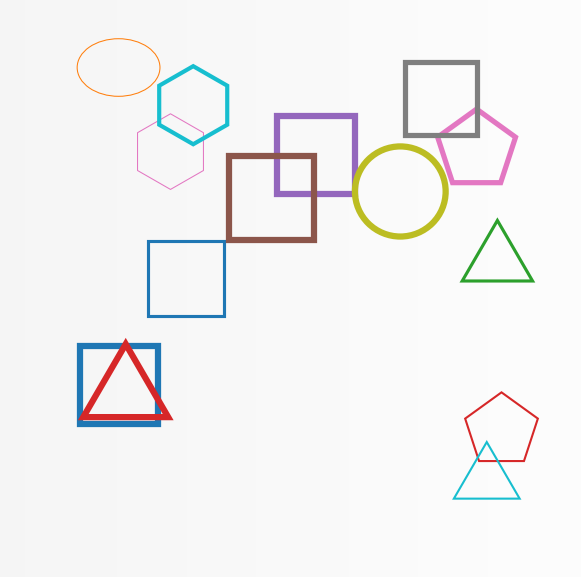[{"shape": "square", "thickness": 1.5, "radius": 0.33, "center": [0.32, 0.517]}, {"shape": "square", "thickness": 3, "radius": 0.34, "center": [0.204, 0.332]}, {"shape": "oval", "thickness": 0.5, "radius": 0.36, "center": [0.204, 0.882]}, {"shape": "triangle", "thickness": 1.5, "radius": 0.35, "center": [0.856, 0.548]}, {"shape": "triangle", "thickness": 3, "radius": 0.42, "center": [0.216, 0.319]}, {"shape": "pentagon", "thickness": 1, "radius": 0.33, "center": [0.863, 0.254]}, {"shape": "square", "thickness": 3, "radius": 0.34, "center": [0.543, 0.731]}, {"shape": "square", "thickness": 3, "radius": 0.37, "center": [0.467, 0.656]}, {"shape": "pentagon", "thickness": 2.5, "radius": 0.35, "center": [0.82, 0.74]}, {"shape": "hexagon", "thickness": 0.5, "radius": 0.33, "center": [0.293, 0.737]}, {"shape": "square", "thickness": 2.5, "radius": 0.31, "center": [0.759, 0.829]}, {"shape": "circle", "thickness": 3, "radius": 0.39, "center": [0.689, 0.668]}, {"shape": "triangle", "thickness": 1, "radius": 0.33, "center": [0.837, 0.168]}, {"shape": "hexagon", "thickness": 2, "radius": 0.34, "center": [0.332, 0.817]}]